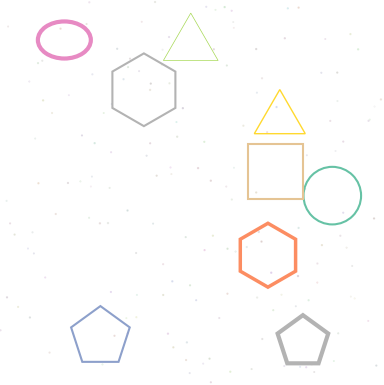[{"shape": "circle", "thickness": 1.5, "radius": 0.37, "center": [0.863, 0.492]}, {"shape": "hexagon", "thickness": 2.5, "radius": 0.41, "center": [0.696, 0.337]}, {"shape": "pentagon", "thickness": 1.5, "radius": 0.4, "center": [0.261, 0.125]}, {"shape": "oval", "thickness": 3, "radius": 0.34, "center": [0.167, 0.896]}, {"shape": "triangle", "thickness": 0.5, "radius": 0.41, "center": [0.495, 0.884]}, {"shape": "triangle", "thickness": 1, "radius": 0.38, "center": [0.727, 0.691]}, {"shape": "square", "thickness": 1.5, "radius": 0.36, "center": [0.714, 0.555]}, {"shape": "pentagon", "thickness": 3, "radius": 0.35, "center": [0.787, 0.112]}, {"shape": "hexagon", "thickness": 1.5, "radius": 0.47, "center": [0.374, 0.767]}]